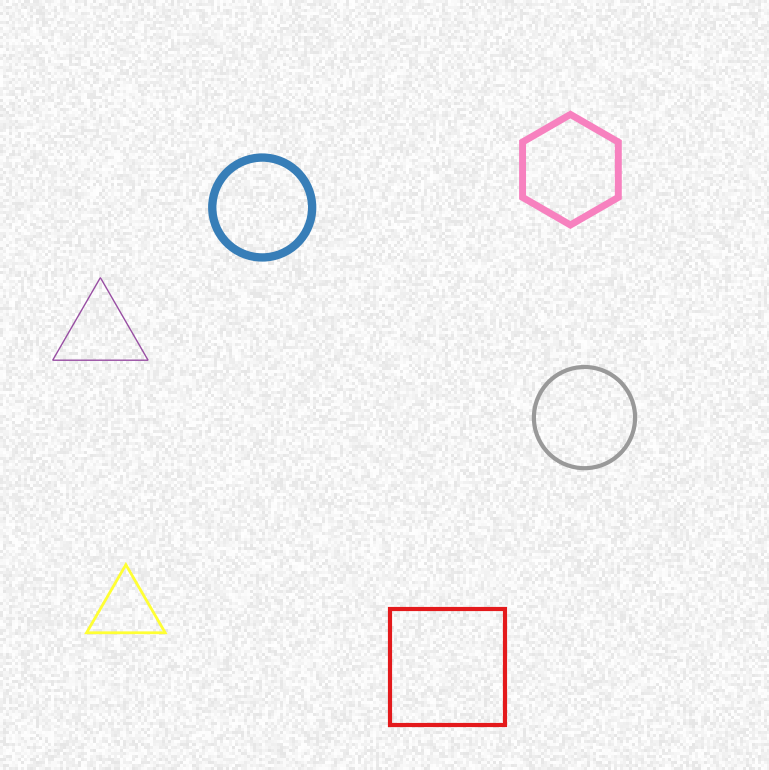[{"shape": "square", "thickness": 1.5, "radius": 0.37, "center": [0.581, 0.134]}, {"shape": "circle", "thickness": 3, "radius": 0.32, "center": [0.341, 0.731]}, {"shape": "triangle", "thickness": 0.5, "radius": 0.36, "center": [0.13, 0.568]}, {"shape": "triangle", "thickness": 1, "radius": 0.29, "center": [0.163, 0.208]}, {"shape": "hexagon", "thickness": 2.5, "radius": 0.36, "center": [0.741, 0.78]}, {"shape": "circle", "thickness": 1.5, "radius": 0.33, "center": [0.759, 0.458]}]